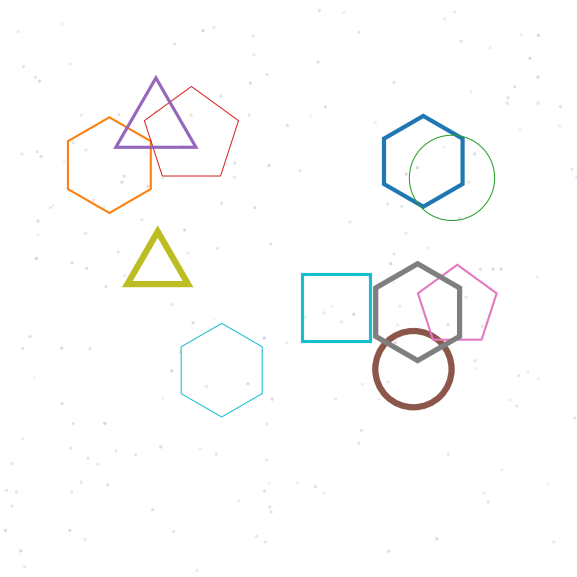[{"shape": "hexagon", "thickness": 2, "radius": 0.39, "center": [0.733, 0.72]}, {"shape": "hexagon", "thickness": 1, "radius": 0.41, "center": [0.189, 0.713]}, {"shape": "circle", "thickness": 0.5, "radius": 0.37, "center": [0.783, 0.691]}, {"shape": "pentagon", "thickness": 0.5, "radius": 0.43, "center": [0.331, 0.764]}, {"shape": "triangle", "thickness": 1.5, "radius": 0.4, "center": [0.27, 0.784]}, {"shape": "circle", "thickness": 3, "radius": 0.33, "center": [0.716, 0.36]}, {"shape": "pentagon", "thickness": 1, "radius": 0.36, "center": [0.792, 0.469]}, {"shape": "hexagon", "thickness": 2.5, "radius": 0.42, "center": [0.723, 0.459]}, {"shape": "triangle", "thickness": 3, "radius": 0.3, "center": [0.273, 0.537]}, {"shape": "hexagon", "thickness": 0.5, "radius": 0.41, "center": [0.384, 0.358]}, {"shape": "square", "thickness": 1.5, "radius": 0.29, "center": [0.582, 0.467]}]